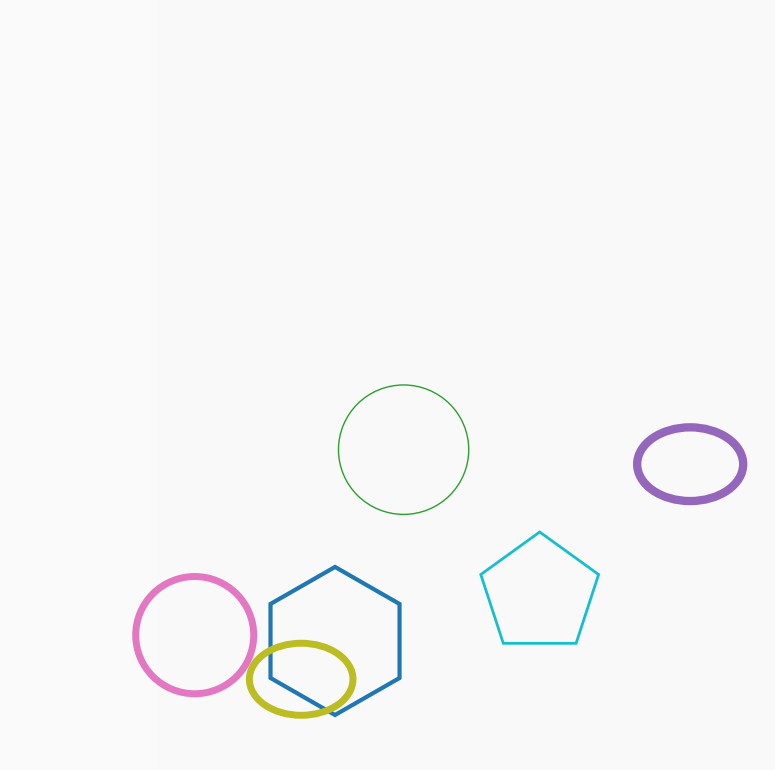[{"shape": "hexagon", "thickness": 1.5, "radius": 0.48, "center": [0.432, 0.168]}, {"shape": "circle", "thickness": 0.5, "radius": 0.42, "center": [0.521, 0.416]}, {"shape": "oval", "thickness": 3, "radius": 0.34, "center": [0.891, 0.397]}, {"shape": "circle", "thickness": 2.5, "radius": 0.38, "center": [0.251, 0.175]}, {"shape": "oval", "thickness": 2.5, "radius": 0.33, "center": [0.389, 0.118]}, {"shape": "pentagon", "thickness": 1, "radius": 0.4, "center": [0.696, 0.229]}]